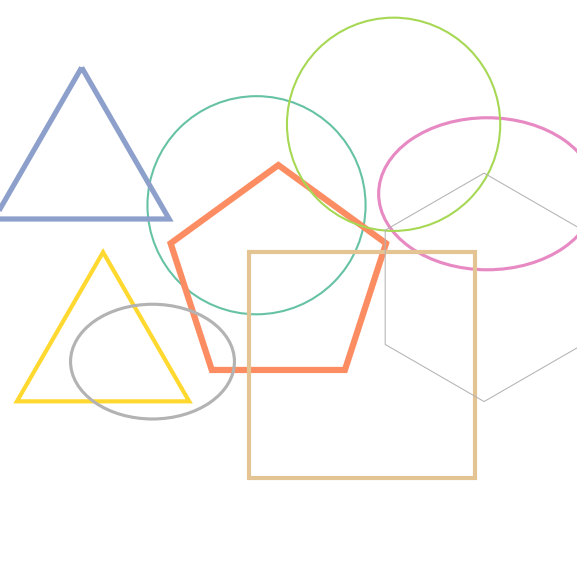[{"shape": "circle", "thickness": 1, "radius": 0.94, "center": [0.444, 0.644]}, {"shape": "pentagon", "thickness": 3, "radius": 0.98, "center": [0.482, 0.517]}, {"shape": "triangle", "thickness": 2.5, "radius": 0.87, "center": [0.141, 0.707]}, {"shape": "oval", "thickness": 1.5, "radius": 0.94, "center": [0.844, 0.664]}, {"shape": "circle", "thickness": 1, "radius": 0.92, "center": [0.682, 0.784]}, {"shape": "triangle", "thickness": 2, "radius": 0.86, "center": [0.178, 0.39]}, {"shape": "square", "thickness": 2, "radius": 0.98, "center": [0.627, 0.367]}, {"shape": "oval", "thickness": 1.5, "radius": 0.71, "center": [0.264, 0.373]}, {"shape": "hexagon", "thickness": 0.5, "radius": 0.99, "center": [0.838, 0.502]}]